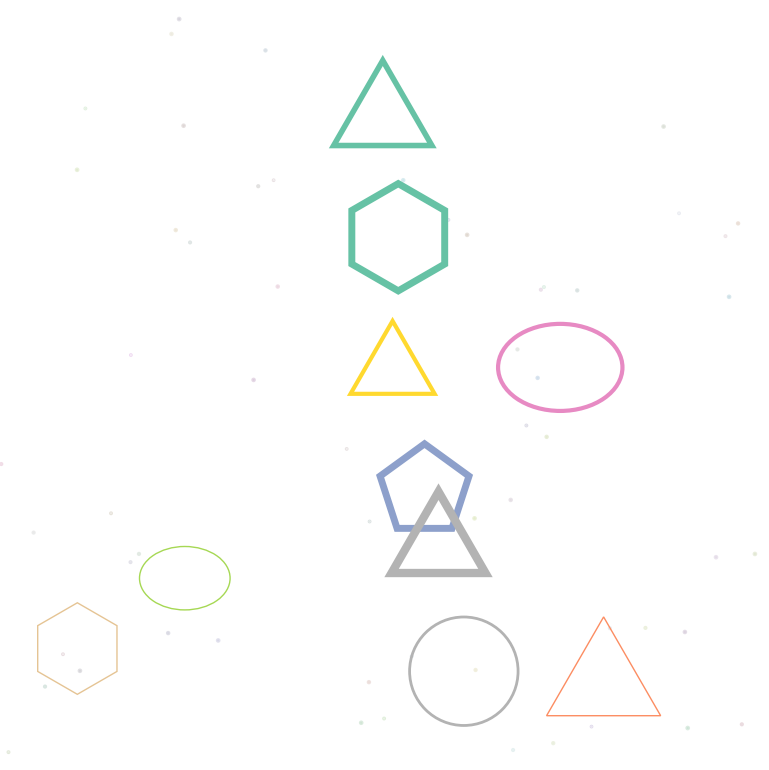[{"shape": "hexagon", "thickness": 2.5, "radius": 0.35, "center": [0.517, 0.692]}, {"shape": "triangle", "thickness": 2, "radius": 0.37, "center": [0.497, 0.848]}, {"shape": "triangle", "thickness": 0.5, "radius": 0.43, "center": [0.784, 0.113]}, {"shape": "pentagon", "thickness": 2.5, "radius": 0.3, "center": [0.551, 0.363]}, {"shape": "oval", "thickness": 1.5, "radius": 0.4, "center": [0.728, 0.523]}, {"shape": "oval", "thickness": 0.5, "radius": 0.29, "center": [0.24, 0.249]}, {"shape": "triangle", "thickness": 1.5, "radius": 0.32, "center": [0.51, 0.52]}, {"shape": "hexagon", "thickness": 0.5, "radius": 0.3, "center": [0.1, 0.158]}, {"shape": "circle", "thickness": 1, "radius": 0.35, "center": [0.602, 0.128]}, {"shape": "triangle", "thickness": 3, "radius": 0.35, "center": [0.57, 0.291]}]